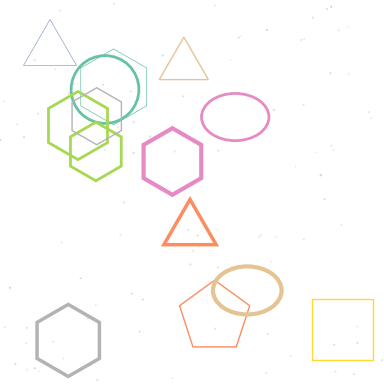[{"shape": "hexagon", "thickness": 0.5, "radius": 0.49, "center": [0.295, 0.774]}, {"shape": "circle", "thickness": 2, "radius": 0.44, "center": [0.273, 0.768]}, {"shape": "triangle", "thickness": 2.5, "radius": 0.39, "center": [0.494, 0.404]}, {"shape": "pentagon", "thickness": 1, "radius": 0.48, "center": [0.557, 0.176]}, {"shape": "triangle", "thickness": 0.5, "radius": 0.4, "center": [0.13, 0.87]}, {"shape": "hexagon", "thickness": 3, "radius": 0.43, "center": [0.448, 0.581]}, {"shape": "oval", "thickness": 2, "radius": 0.44, "center": [0.611, 0.696]}, {"shape": "hexagon", "thickness": 2, "radius": 0.38, "center": [0.249, 0.607]}, {"shape": "hexagon", "thickness": 2, "radius": 0.44, "center": [0.203, 0.674]}, {"shape": "square", "thickness": 1, "radius": 0.4, "center": [0.89, 0.145]}, {"shape": "triangle", "thickness": 1, "radius": 0.37, "center": [0.477, 0.83]}, {"shape": "oval", "thickness": 3, "radius": 0.45, "center": [0.642, 0.246]}, {"shape": "hexagon", "thickness": 2.5, "radius": 0.47, "center": [0.177, 0.116]}, {"shape": "hexagon", "thickness": 1, "radius": 0.37, "center": [0.251, 0.698]}]